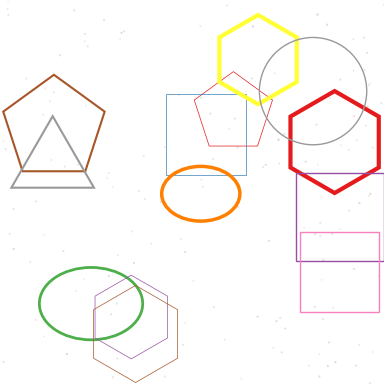[{"shape": "pentagon", "thickness": 0.5, "radius": 0.53, "center": [0.606, 0.707]}, {"shape": "hexagon", "thickness": 3, "radius": 0.66, "center": [0.869, 0.631]}, {"shape": "square", "thickness": 0.5, "radius": 0.52, "center": [0.535, 0.65]}, {"shape": "oval", "thickness": 2, "radius": 0.67, "center": [0.236, 0.211]}, {"shape": "square", "thickness": 1, "radius": 0.57, "center": [0.883, 0.436]}, {"shape": "hexagon", "thickness": 0.5, "radius": 0.54, "center": [0.341, 0.176]}, {"shape": "oval", "thickness": 2.5, "radius": 0.51, "center": [0.522, 0.497]}, {"shape": "hexagon", "thickness": 3, "radius": 0.58, "center": [0.67, 0.845]}, {"shape": "pentagon", "thickness": 1.5, "radius": 0.69, "center": [0.14, 0.667]}, {"shape": "hexagon", "thickness": 0.5, "radius": 0.63, "center": [0.352, 0.133]}, {"shape": "square", "thickness": 1, "radius": 0.51, "center": [0.881, 0.293]}, {"shape": "triangle", "thickness": 1.5, "radius": 0.62, "center": [0.137, 0.574]}, {"shape": "circle", "thickness": 1, "radius": 0.7, "center": [0.813, 0.763]}]